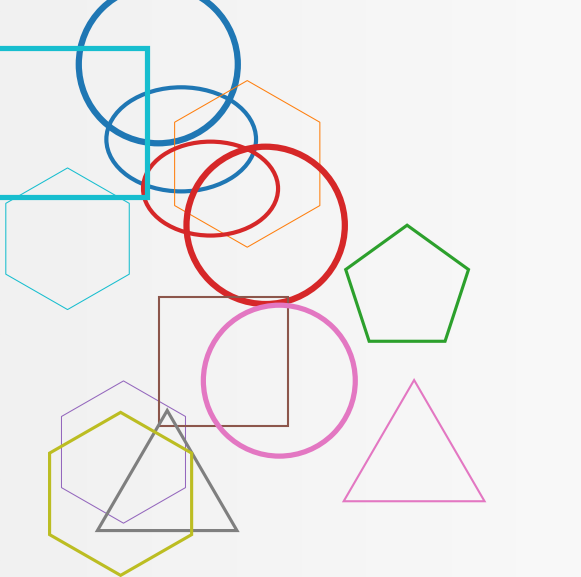[{"shape": "oval", "thickness": 2, "radius": 0.64, "center": [0.312, 0.758]}, {"shape": "circle", "thickness": 3, "radius": 0.68, "center": [0.272, 0.888]}, {"shape": "hexagon", "thickness": 0.5, "radius": 0.72, "center": [0.425, 0.715]}, {"shape": "pentagon", "thickness": 1.5, "radius": 0.56, "center": [0.7, 0.498]}, {"shape": "oval", "thickness": 2, "radius": 0.58, "center": [0.362, 0.673]}, {"shape": "circle", "thickness": 3, "radius": 0.68, "center": [0.457, 0.609]}, {"shape": "hexagon", "thickness": 0.5, "radius": 0.62, "center": [0.212, 0.216]}, {"shape": "square", "thickness": 1, "radius": 0.56, "center": [0.384, 0.373]}, {"shape": "triangle", "thickness": 1, "radius": 0.7, "center": [0.712, 0.201]}, {"shape": "circle", "thickness": 2.5, "radius": 0.65, "center": [0.481, 0.34]}, {"shape": "triangle", "thickness": 1.5, "radius": 0.69, "center": [0.288, 0.15]}, {"shape": "hexagon", "thickness": 1.5, "radius": 0.71, "center": [0.207, 0.144]}, {"shape": "hexagon", "thickness": 0.5, "radius": 0.61, "center": [0.116, 0.586]}, {"shape": "square", "thickness": 2.5, "radius": 0.64, "center": [0.125, 0.787]}]